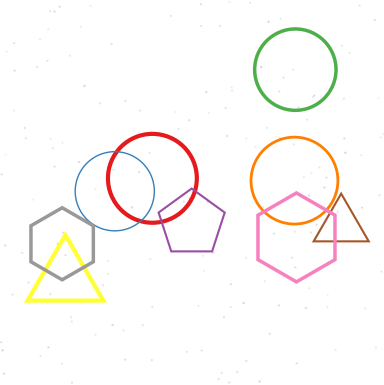[{"shape": "circle", "thickness": 3, "radius": 0.58, "center": [0.396, 0.537]}, {"shape": "circle", "thickness": 1, "radius": 0.51, "center": [0.298, 0.503]}, {"shape": "circle", "thickness": 2.5, "radius": 0.53, "center": [0.767, 0.819]}, {"shape": "pentagon", "thickness": 1.5, "radius": 0.45, "center": [0.498, 0.42]}, {"shape": "circle", "thickness": 2, "radius": 0.56, "center": [0.765, 0.531]}, {"shape": "triangle", "thickness": 3, "radius": 0.57, "center": [0.17, 0.276]}, {"shape": "triangle", "thickness": 1.5, "radius": 0.41, "center": [0.886, 0.414]}, {"shape": "hexagon", "thickness": 2.5, "radius": 0.58, "center": [0.77, 0.383]}, {"shape": "hexagon", "thickness": 2.5, "radius": 0.47, "center": [0.161, 0.367]}]